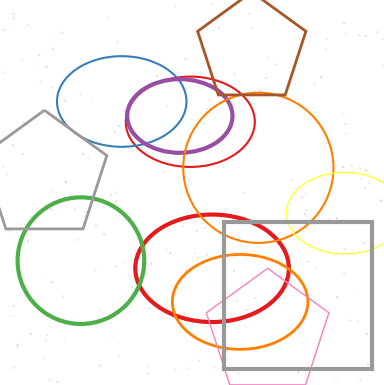[{"shape": "oval", "thickness": 3, "radius": 1.0, "center": [0.551, 0.303]}, {"shape": "oval", "thickness": 1.5, "radius": 0.84, "center": [0.494, 0.684]}, {"shape": "oval", "thickness": 1.5, "radius": 0.84, "center": [0.316, 0.736]}, {"shape": "circle", "thickness": 3, "radius": 0.82, "center": [0.21, 0.323]}, {"shape": "oval", "thickness": 3, "radius": 0.68, "center": [0.467, 0.699]}, {"shape": "oval", "thickness": 2, "radius": 0.88, "center": [0.624, 0.216]}, {"shape": "circle", "thickness": 1.5, "radius": 0.98, "center": [0.671, 0.564]}, {"shape": "oval", "thickness": 1, "radius": 0.76, "center": [0.895, 0.446]}, {"shape": "pentagon", "thickness": 2, "radius": 0.74, "center": [0.654, 0.873]}, {"shape": "pentagon", "thickness": 1, "radius": 0.84, "center": [0.695, 0.136]}, {"shape": "pentagon", "thickness": 2, "radius": 0.85, "center": [0.115, 0.543]}, {"shape": "square", "thickness": 3, "radius": 0.96, "center": [0.773, 0.233]}]